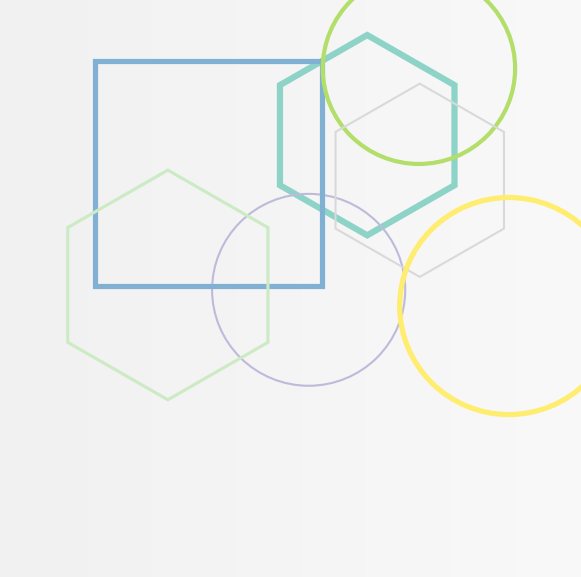[{"shape": "hexagon", "thickness": 3, "radius": 0.87, "center": [0.632, 0.765]}, {"shape": "circle", "thickness": 1, "radius": 0.83, "center": [0.531, 0.497]}, {"shape": "square", "thickness": 2.5, "radius": 0.97, "center": [0.359, 0.698]}, {"shape": "circle", "thickness": 2, "radius": 0.83, "center": [0.721, 0.881]}, {"shape": "hexagon", "thickness": 1, "radius": 0.84, "center": [0.722, 0.687]}, {"shape": "hexagon", "thickness": 1.5, "radius": 0.99, "center": [0.289, 0.506]}, {"shape": "circle", "thickness": 2.5, "radius": 0.94, "center": [0.876, 0.469]}]